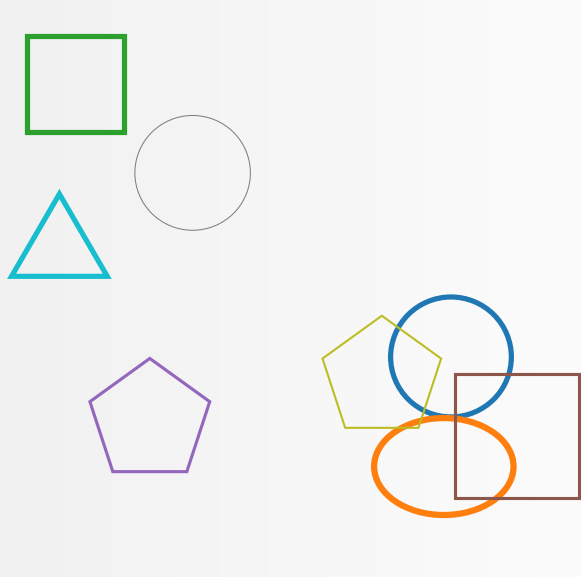[{"shape": "circle", "thickness": 2.5, "radius": 0.52, "center": [0.776, 0.381]}, {"shape": "oval", "thickness": 3, "radius": 0.6, "center": [0.764, 0.191]}, {"shape": "square", "thickness": 2.5, "radius": 0.42, "center": [0.13, 0.854]}, {"shape": "pentagon", "thickness": 1.5, "radius": 0.54, "center": [0.258, 0.27]}, {"shape": "square", "thickness": 1.5, "radius": 0.54, "center": [0.89, 0.244]}, {"shape": "circle", "thickness": 0.5, "radius": 0.5, "center": [0.331, 0.7]}, {"shape": "pentagon", "thickness": 1, "radius": 0.54, "center": [0.657, 0.345]}, {"shape": "triangle", "thickness": 2.5, "radius": 0.48, "center": [0.102, 0.568]}]